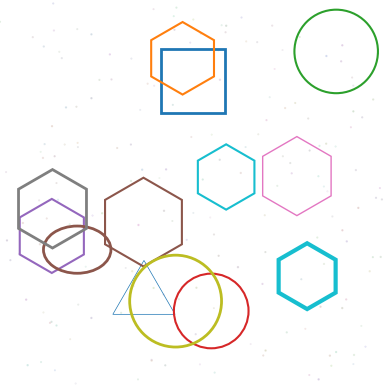[{"shape": "square", "thickness": 2, "radius": 0.42, "center": [0.5, 0.789]}, {"shape": "triangle", "thickness": 0.5, "radius": 0.47, "center": [0.374, 0.23]}, {"shape": "hexagon", "thickness": 1.5, "radius": 0.47, "center": [0.474, 0.849]}, {"shape": "circle", "thickness": 1.5, "radius": 0.54, "center": [0.873, 0.866]}, {"shape": "circle", "thickness": 1.5, "radius": 0.48, "center": [0.549, 0.192]}, {"shape": "hexagon", "thickness": 1.5, "radius": 0.48, "center": [0.135, 0.387]}, {"shape": "oval", "thickness": 2, "radius": 0.44, "center": [0.201, 0.352]}, {"shape": "hexagon", "thickness": 1.5, "radius": 0.58, "center": [0.373, 0.423]}, {"shape": "hexagon", "thickness": 1, "radius": 0.51, "center": [0.771, 0.543]}, {"shape": "hexagon", "thickness": 2, "radius": 0.51, "center": [0.136, 0.458]}, {"shape": "circle", "thickness": 2, "radius": 0.6, "center": [0.456, 0.218]}, {"shape": "hexagon", "thickness": 3, "radius": 0.43, "center": [0.798, 0.283]}, {"shape": "hexagon", "thickness": 1.5, "radius": 0.42, "center": [0.587, 0.54]}]